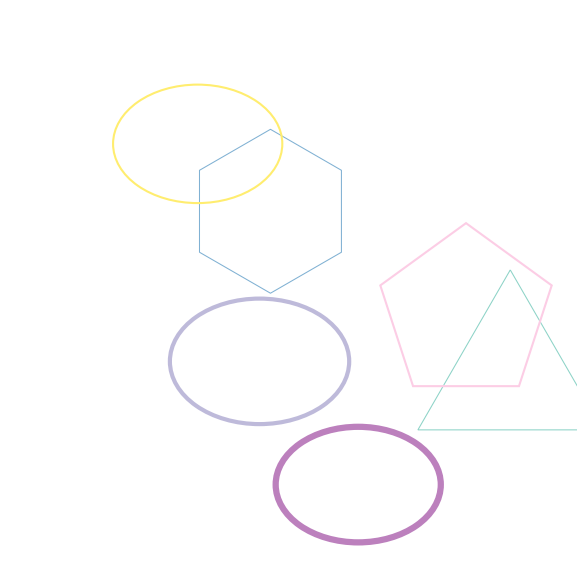[{"shape": "triangle", "thickness": 0.5, "radius": 0.92, "center": [0.884, 0.347]}, {"shape": "oval", "thickness": 2, "radius": 0.78, "center": [0.449, 0.373]}, {"shape": "hexagon", "thickness": 0.5, "radius": 0.71, "center": [0.468, 0.633]}, {"shape": "pentagon", "thickness": 1, "radius": 0.78, "center": [0.807, 0.457]}, {"shape": "oval", "thickness": 3, "radius": 0.71, "center": [0.62, 0.16]}, {"shape": "oval", "thickness": 1, "radius": 0.73, "center": [0.342, 0.75]}]